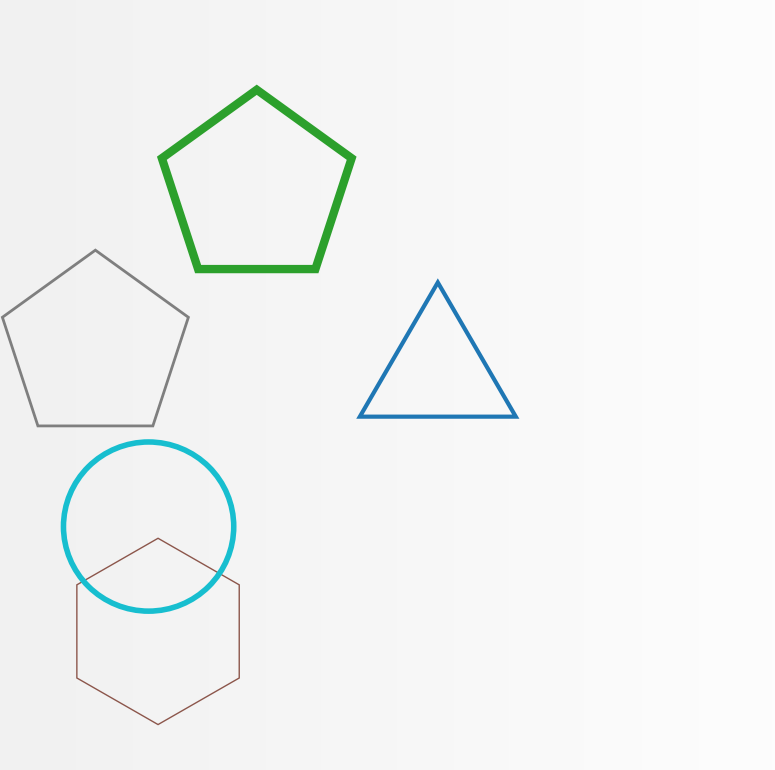[{"shape": "triangle", "thickness": 1.5, "radius": 0.58, "center": [0.565, 0.517]}, {"shape": "pentagon", "thickness": 3, "radius": 0.64, "center": [0.331, 0.755]}, {"shape": "hexagon", "thickness": 0.5, "radius": 0.6, "center": [0.204, 0.18]}, {"shape": "pentagon", "thickness": 1, "radius": 0.63, "center": [0.123, 0.549]}, {"shape": "circle", "thickness": 2, "radius": 0.55, "center": [0.192, 0.316]}]